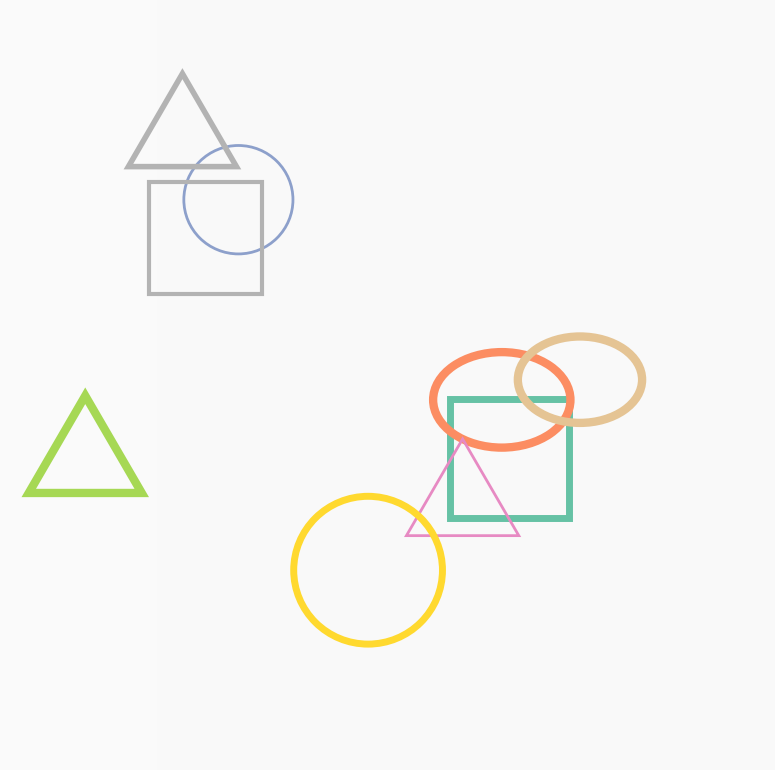[{"shape": "square", "thickness": 2.5, "radius": 0.39, "center": [0.657, 0.404]}, {"shape": "oval", "thickness": 3, "radius": 0.44, "center": [0.647, 0.481]}, {"shape": "circle", "thickness": 1, "radius": 0.35, "center": [0.308, 0.741]}, {"shape": "triangle", "thickness": 1, "radius": 0.42, "center": [0.597, 0.346]}, {"shape": "triangle", "thickness": 3, "radius": 0.42, "center": [0.11, 0.402]}, {"shape": "circle", "thickness": 2.5, "radius": 0.48, "center": [0.475, 0.259]}, {"shape": "oval", "thickness": 3, "radius": 0.4, "center": [0.748, 0.507]}, {"shape": "triangle", "thickness": 2, "radius": 0.4, "center": [0.235, 0.824]}, {"shape": "square", "thickness": 1.5, "radius": 0.36, "center": [0.265, 0.691]}]